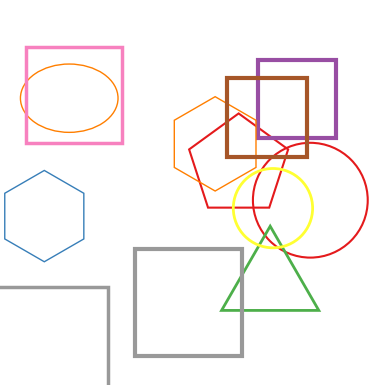[{"shape": "circle", "thickness": 1.5, "radius": 0.75, "center": [0.806, 0.48]}, {"shape": "pentagon", "thickness": 1.5, "radius": 0.68, "center": [0.62, 0.57]}, {"shape": "hexagon", "thickness": 1, "radius": 0.59, "center": [0.115, 0.439]}, {"shape": "triangle", "thickness": 2, "radius": 0.73, "center": [0.702, 0.267]}, {"shape": "square", "thickness": 3, "radius": 0.51, "center": [0.771, 0.744]}, {"shape": "oval", "thickness": 1, "radius": 0.63, "center": [0.18, 0.745]}, {"shape": "hexagon", "thickness": 1, "radius": 0.61, "center": [0.559, 0.626]}, {"shape": "circle", "thickness": 2, "radius": 0.52, "center": [0.709, 0.459]}, {"shape": "square", "thickness": 3, "radius": 0.51, "center": [0.694, 0.695]}, {"shape": "square", "thickness": 2.5, "radius": 0.62, "center": [0.193, 0.753]}, {"shape": "square", "thickness": 2.5, "radius": 0.75, "center": [0.132, 0.106]}, {"shape": "square", "thickness": 3, "radius": 0.69, "center": [0.491, 0.213]}]